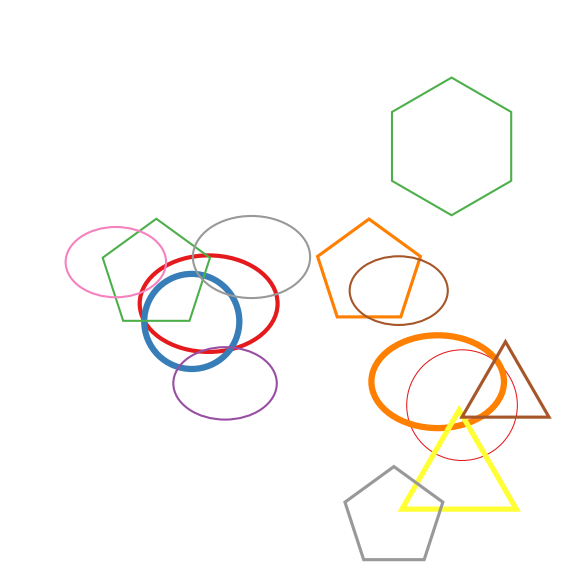[{"shape": "circle", "thickness": 0.5, "radius": 0.48, "center": [0.8, 0.298]}, {"shape": "oval", "thickness": 2, "radius": 0.6, "center": [0.361, 0.473]}, {"shape": "circle", "thickness": 3, "radius": 0.41, "center": [0.332, 0.443]}, {"shape": "pentagon", "thickness": 1, "radius": 0.49, "center": [0.271, 0.523]}, {"shape": "hexagon", "thickness": 1, "radius": 0.6, "center": [0.782, 0.746]}, {"shape": "oval", "thickness": 1, "radius": 0.45, "center": [0.39, 0.335]}, {"shape": "oval", "thickness": 3, "radius": 0.57, "center": [0.758, 0.338]}, {"shape": "pentagon", "thickness": 1.5, "radius": 0.47, "center": [0.639, 0.526]}, {"shape": "triangle", "thickness": 2.5, "radius": 0.57, "center": [0.795, 0.175]}, {"shape": "oval", "thickness": 1, "radius": 0.42, "center": [0.69, 0.496]}, {"shape": "triangle", "thickness": 1.5, "radius": 0.44, "center": [0.875, 0.32]}, {"shape": "oval", "thickness": 1, "radius": 0.43, "center": [0.201, 0.545]}, {"shape": "oval", "thickness": 1, "radius": 0.51, "center": [0.435, 0.554]}, {"shape": "pentagon", "thickness": 1.5, "radius": 0.45, "center": [0.682, 0.102]}]